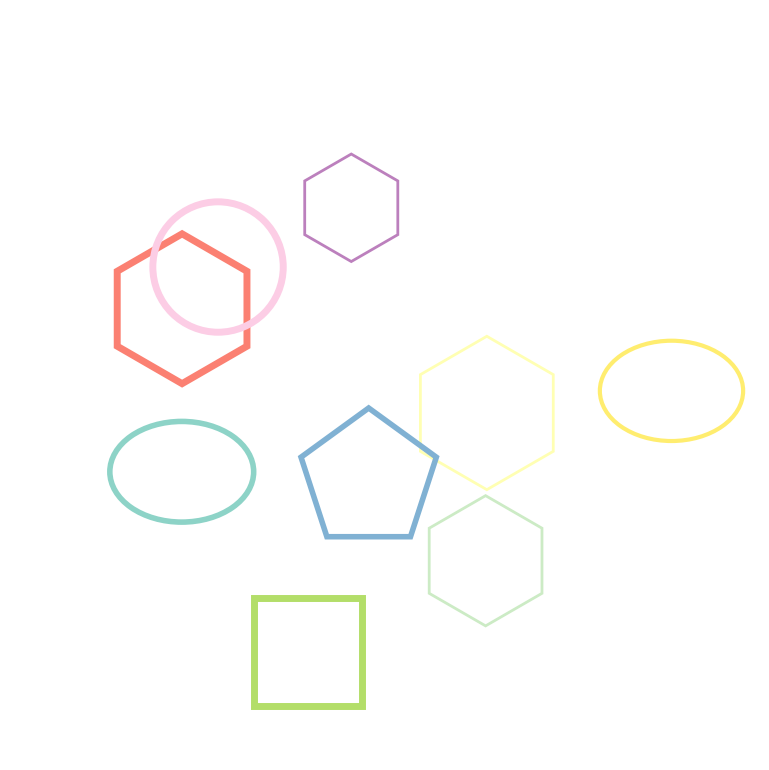[{"shape": "oval", "thickness": 2, "radius": 0.47, "center": [0.236, 0.387]}, {"shape": "hexagon", "thickness": 1, "radius": 0.5, "center": [0.632, 0.464]}, {"shape": "hexagon", "thickness": 2.5, "radius": 0.49, "center": [0.236, 0.599]}, {"shape": "pentagon", "thickness": 2, "radius": 0.46, "center": [0.479, 0.378]}, {"shape": "square", "thickness": 2.5, "radius": 0.35, "center": [0.4, 0.153]}, {"shape": "circle", "thickness": 2.5, "radius": 0.42, "center": [0.283, 0.653]}, {"shape": "hexagon", "thickness": 1, "radius": 0.35, "center": [0.456, 0.73]}, {"shape": "hexagon", "thickness": 1, "radius": 0.42, "center": [0.631, 0.272]}, {"shape": "oval", "thickness": 1.5, "radius": 0.47, "center": [0.872, 0.492]}]